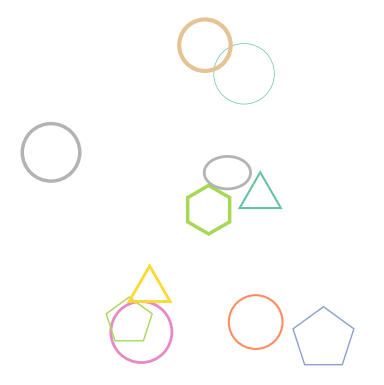[{"shape": "circle", "thickness": 0.5, "radius": 0.39, "center": [0.634, 0.808]}, {"shape": "triangle", "thickness": 1.5, "radius": 0.31, "center": [0.676, 0.491]}, {"shape": "circle", "thickness": 1.5, "radius": 0.35, "center": [0.664, 0.163]}, {"shape": "pentagon", "thickness": 1, "radius": 0.42, "center": [0.84, 0.12]}, {"shape": "circle", "thickness": 2, "radius": 0.4, "center": [0.367, 0.138]}, {"shape": "hexagon", "thickness": 2.5, "radius": 0.31, "center": [0.542, 0.455]}, {"shape": "pentagon", "thickness": 1, "radius": 0.31, "center": [0.336, 0.166]}, {"shape": "triangle", "thickness": 2, "radius": 0.31, "center": [0.389, 0.248]}, {"shape": "circle", "thickness": 3, "radius": 0.33, "center": [0.532, 0.883]}, {"shape": "circle", "thickness": 2.5, "radius": 0.37, "center": [0.133, 0.604]}, {"shape": "oval", "thickness": 2, "radius": 0.3, "center": [0.591, 0.552]}]